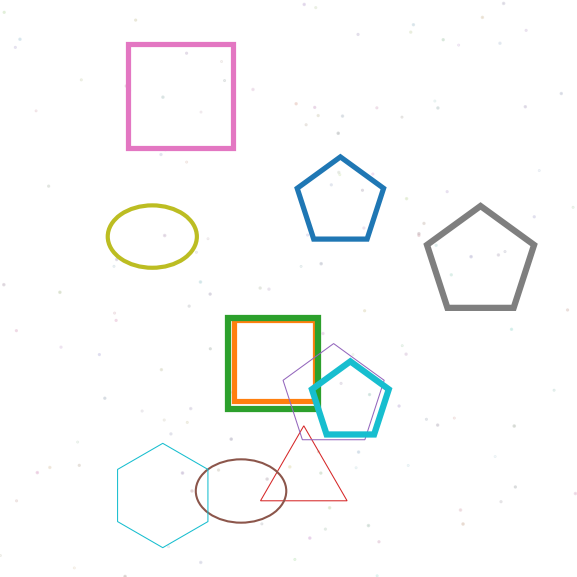[{"shape": "pentagon", "thickness": 2.5, "radius": 0.39, "center": [0.589, 0.649]}, {"shape": "square", "thickness": 2.5, "radius": 0.35, "center": [0.475, 0.374]}, {"shape": "square", "thickness": 3, "radius": 0.39, "center": [0.473, 0.37]}, {"shape": "triangle", "thickness": 0.5, "radius": 0.43, "center": [0.526, 0.175]}, {"shape": "pentagon", "thickness": 0.5, "radius": 0.46, "center": [0.578, 0.312]}, {"shape": "oval", "thickness": 1, "radius": 0.39, "center": [0.417, 0.149]}, {"shape": "square", "thickness": 2.5, "radius": 0.45, "center": [0.313, 0.833]}, {"shape": "pentagon", "thickness": 3, "radius": 0.49, "center": [0.832, 0.545]}, {"shape": "oval", "thickness": 2, "radius": 0.39, "center": [0.264, 0.589]}, {"shape": "hexagon", "thickness": 0.5, "radius": 0.45, "center": [0.282, 0.141]}, {"shape": "pentagon", "thickness": 3, "radius": 0.35, "center": [0.607, 0.303]}]